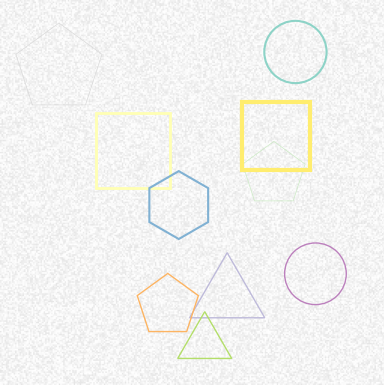[{"shape": "circle", "thickness": 1.5, "radius": 0.4, "center": [0.767, 0.865]}, {"shape": "square", "thickness": 2, "radius": 0.49, "center": [0.346, 0.609]}, {"shape": "triangle", "thickness": 1, "radius": 0.56, "center": [0.59, 0.231]}, {"shape": "hexagon", "thickness": 1.5, "radius": 0.44, "center": [0.464, 0.467]}, {"shape": "pentagon", "thickness": 1, "radius": 0.42, "center": [0.436, 0.206]}, {"shape": "triangle", "thickness": 1, "radius": 0.4, "center": [0.532, 0.109]}, {"shape": "pentagon", "thickness": 0.5, "radius": 0.59, "center": [0.153, 0.823]}, {"shape": "circle", "thickness": 1, "radius": 0.4, "center": [0.819, 0.289]}, {"shape": "pentagon", "thickness": 0.5, "radius": 0.43, "center": [0.711, 0.547]}, {"shape": "square", "thickness": 3, "radius": 0.45, "center": [0.717, 0.647]}]